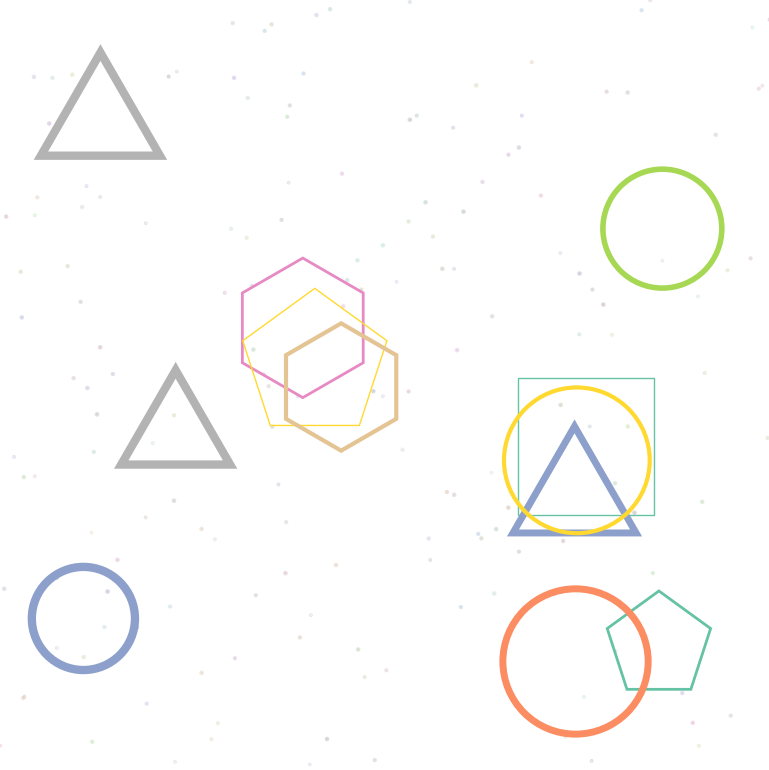[{"shape": "square", "thickness": 0.5, "radius": 0.44, "center": [0.761, 0.42]}, {"shape": "pentagon", "thickness": 1, "radius": 0.35, "center": [0.856, 0.162]}, {"shape": "circle", "thickness": 2.5, "radius": 0.47, "center": [0.747, 0.141]}, {"shape": "circle", "thickness": 3, "radius": 0.33, "center": [0.108, 0.197]}, {"shape": "triangle", "thickness": 2.5, "radius": 0.46, "center": [0.746, 0.354]}, {"shape": "hexagon", "thickness": 1, "radius": 0.45, "center": [0.393, 0.574]}, {"shape": "circle", "thickness": 2, "radius": 0.39, "center": [0.86, 0.703]}, {"shape": "circle", "thickness": 1.5, "radius": 0.47, "center": [0.749, 0.402]}, {"shape": "pentagon", "thickness": 0.5, "radius": 0.49, "center": [0.409, 0.527]}, {"shape": "hexagon", "thickness": 1.5, "radius": 0.41, "center": [0.443, 0.497]}, {"shape": "triangle", "thickness": 3, "radius": 0.45, "center": [0.13, 0.842]}, {"shape": "triangle", "thickness": 3, "radius": 0.41, "center": [0.228, 0.438]}]